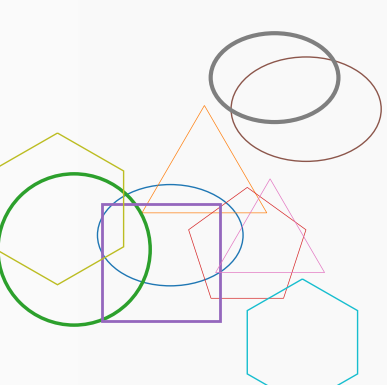[{"shape": "oval", "thickness": 1, "radius": 0.94, "center": [0.439, 0.389]}, {"shape": "triangle", "thickness": 0.5, "radius": 0.93, "center": [0.528, 0.54]}, {"shape": "circle", "thickness": 2.5, "radius": 0.98, "center": [0.191, 0.352]}, {"shape": "pentagon", "thickness": 0.5, "radius": 0.8, "center": [0.638, 0.354]}, {"shape": "square", "thickness": 2, "radius": 0.76, "center": [0.416, 0.319]}, {"shape": "oval", "thickness": 1, "radius": 0.97, "center": [0.79, 0.716]}, {"shape": "triangle", "thickness": 0.5, "radius": 0.81, "center": [0.697, 0.373]}, {"shape": "oval", "thickness": 3, "radius": 0.82, "center": [0.709, 0.798]}, {"shape": "hexagon", "thickness": 1, "radius": 0.98, "center": [0.148, 0.457]}, {"shape": "hexagon", "thickness": 1, "radius": 0.82, "center": [0.78, 0.111]}]